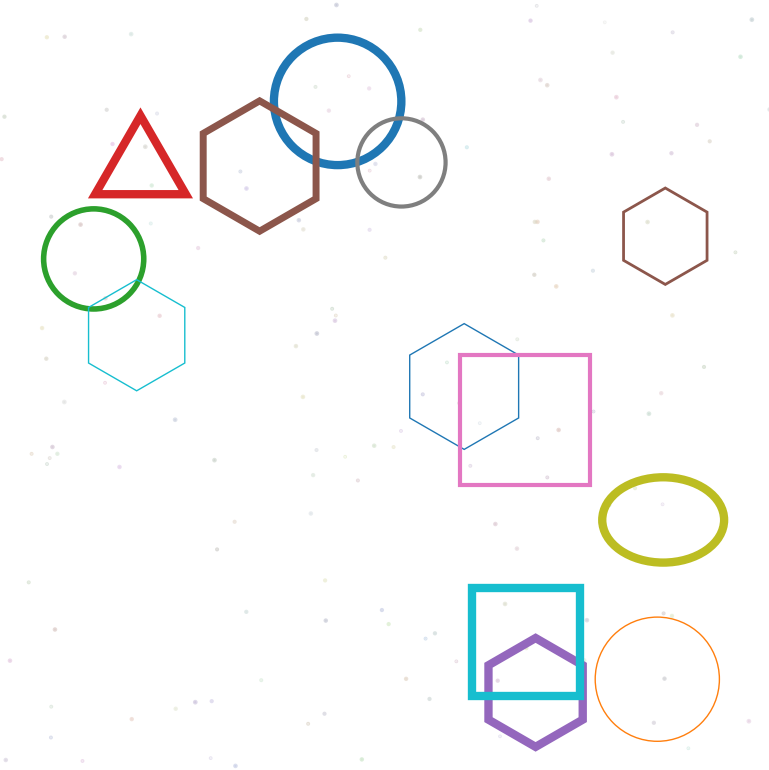[{"shape": "circle", "thickness": 3, "radius": 0.41, "center": [0.438, 0.868]}, {"shape": "hexagon", "thickness": 0.5, "radius": 0.41, "center": [0.603, 0.498]}, {"shape": "circle", "thickness": 0.5, "radius": 0.4, "center": [0.854, 0.118]}, {"shape": "circle", "thickness": 2, "radius": 0.33, "center": [0.122, 0.664]}, {"shape": "triangle", "thickness": 3, "radius": 0.34, "center": [0.182, 0.782]}, {"shape": "hexagon", "thickness": 3, "radius": 0.35, "center": [0.696, 0.101]}, {"shape": "hexagon", "thickness": 2.5, "radius": 0.42, "center": [0.337, 0.784]}, {"shape": "hexagon", "thickness": 1, "radius": 0.31, "center": [0.864, 0.693]}, {"shape": "square", "thickness": 1.5, "radius": 0.42, "center": [0.682, 0.455]}, {"shape": "circle", "thickness": 1.5, "radius": 0.29, "center": [0.521, 0.789]}, {"shape": "oval", "thickness": 3, "radius": 0.4, "center": [0.861, 0.325]}, {"shape": "square", "thickness": 3, "radius": 0.35, "center": [0.683, 0.166]}, {"shape": "hexagon", "thickness": 0.5, "radius": 0.36, "center": [0.177, 0.565]}]